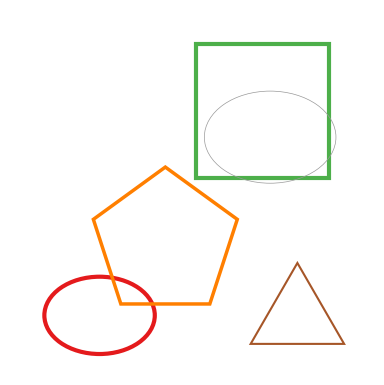[{"shape": "oval", "thickness": 3, "radius": 0.72, "center": [0.259, 0.181]}, {"shape": "square", "thickness": 3, "radius": 0.86, "center": [0.683, 0.712]}, {"shape": "pentagon", "thickness": 2.5, "radius": 0.98, "center": [0.429, 0.369]}, {"shape": "triangle", "thickness": 1.5, "radius": 0.7, "center": [0.772, 0.177]}, {"shape": "oval", "thickness": 0.5, "radius": 0.85, "center": [0.702, 0.644]}]